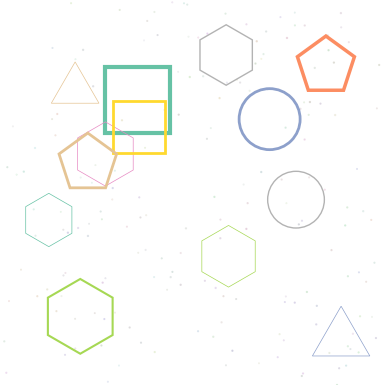[{"shape": "hexagon", "thickness": 0.5, "radius": 0.35, "center": [0.127, 0.429]}, {"shape": "square", "thickness": 3, "radius": 0.43, "center": [0.357, 0.74]}, {"shape": "pentagon", "thickness": 2.5, "radius": 0.39, "center": [0.847, 0.829]}, {"shape": "circle", "thickness": 2, "radius": 0.4, "center": [0.7, 0.691]}, {"shape": "triangle", "thickness": 0.5, "radius": 0.43, "center": [0.886, 0.118]}, {"shape": "hexagon", "thickness": 0.5, "radius": 0.42, "center": [0.274, 0.6]}, {"shape": "hexagon", "thickness": 0.5, "radius": 0.4, "center": [0.594, 0.334]}, {"shape": "hexagon", "thickness": 1.5, "radius": 0.49, "center": [0.208, 0.178]}, {"shape": "square", "thickness": 2, "radius": 0.34, "center": [0.36, 0.67]}, {"shape": "pentagon", "thickness": 2, "radius": 0.39, "center": [0.228, 0.576]}, {"shape": "triangle", "thickness": 0.5, "radius": 0.36, "center": [0.195, 0.768]}, {"shape": "circle", "thickness": 1, "radius": 0.37, "center": [0.769, 0.481]}, {"shape": "hexagon", "thickness": 1, "radius": 0.39, "center": [0.587, 0.857]}]